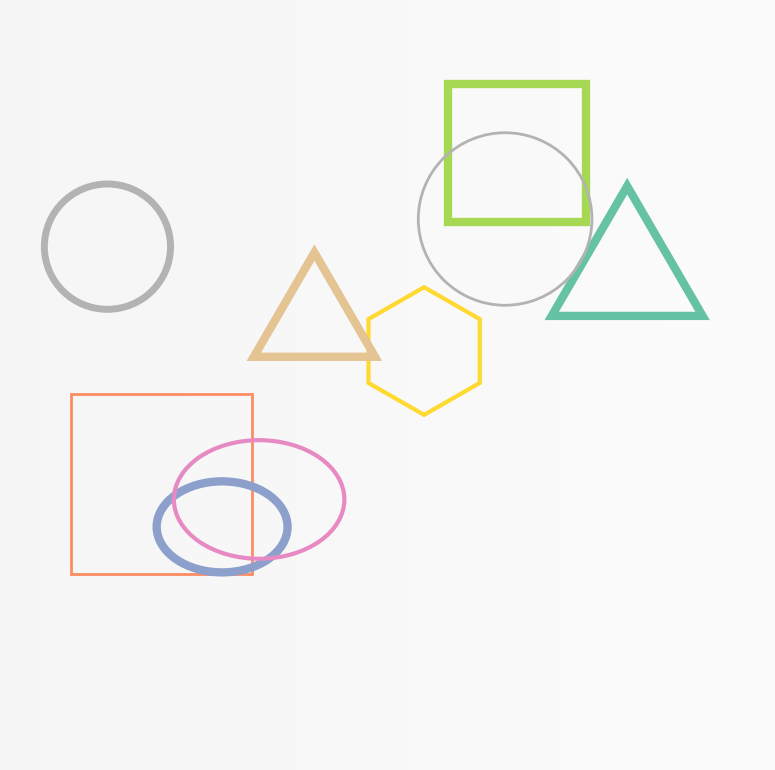[{"shape": "triangle", "thickness": 3, "radius": 0.56, "center": [0.809, 0.646]}, {"shape": "square", "thickness": 1, "radius": 0.58, "center": [0.209, 0.371]}, {"shape": "oval", "thickness": 3, "radius": 0.42, "center": [0.287, 0.316]}, {"shape": "oval", "thickness": 1.5, "radius": 0.55, "center": [0.334, 0.351]}, {"shape": "square", "thickness": 3, "radius": 0.45, "center": [0.667, 0.801]}, {"shape": "hexagon", "thickness": 1.5, "radius": 0.41, "center": [0.547, 0.544]}, {"shape": "triangle", "thickness": 3, "radius": 0.45, "center": [0.406, 0.582]}, {"shape": "circle", "thickness": 1, "radius": 0.56, "center": [0.652, 0.716]}, {"shape": "circle", "thickness": 2.5, "radius": 0.41, "center": [0.139, 0.68]}]